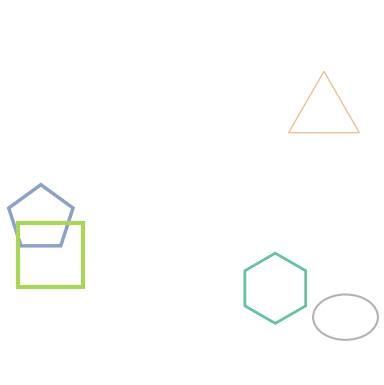[{"shape": "hexagon", "thickness": 2, "radius": 0.46, "center": [0.715, 0.251]}, {"shape": "pentagon", "thickness": 2.5, "radius": 0.44, "center": [0.106, 0.433]}, {"shape": "square", "thickness": 3, "radius": 0.42, "center": [0.132, 0.338]}, {"shape": "triangle", "thickness": 1, "radius": 0.53, "center": [0.841, 0.708]}, {"shape": "oval", "thickness": 1.5, "radius": 0.42, "center": [0.897, 0.176]}]